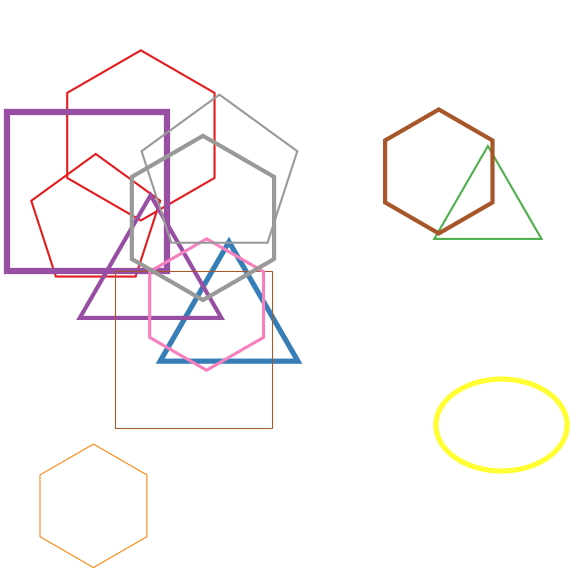[{"shape": "hexagon", "thickness": 1, "radius": 0.74, "center": [0.244, 0.765]}, {"shape": "pentagon", "thickness": 1, "radius": 0.59, "center": [0.166, 0.615]}, {"shape": "triangle", "thickness": 2.5, "radius": 0.69, "center": [0.397, 0.443]}, {"shape": "triangle", "thickness": 1, "radius": 0.54, "center": [0.845, 0.639]}, {"shape": "square", "thickness": 3, "radius": 0.69, "center": [0.15, 0.667]}, {"shape": "triangle", "thickness": 2, "radius": 0.71, "center": [0.261, 0.519]}, {"shape": "hexagon", "thickness": 0.5, "radius": 0.53, "center": [0.162, 0.123]}, {"shape": "oval", "thickness": 2.5, "radius": 0.57, "center": [0.868, 0.263]}, {"shape": "square", "thickness": 0.5, "radius": 0.68, "center": [0.335, 0.394]}, {"shape": "hexagon", "thickness": 2, "radius": 0.54, "center": [0.76, 0.702]}, {"shape": "hexagon", "thickness": 1.5, "radius": 0.57, "center": [0.358, 0.472]}, {"shape": "pentagon", "thickness": 1, "radius": 0.71, "center": [0.38, 0.693]}, {"shape": "hexagon", "thickness": 2, "radius": 0.71, "center": [0.351, 0.622]}]